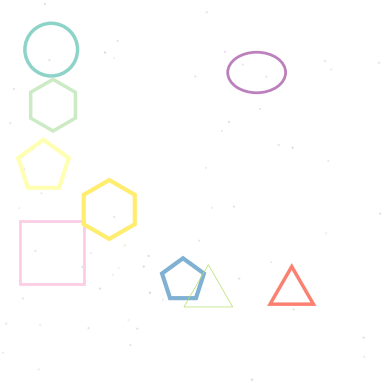[{"shape": "circle", "thickness": 2.5, "radius": 0.34, "center": [0.133, 0.871]}, {"shape": "pentagon", "thickness": 3, "radius": 0.35, "center": [0.113, 0.568]}, {"shape": "triangle", "thickness": 2.5, "radius": 0.33, "center": [0.758, 0.242]}, {"shape": "pentagon", "thickness": 3, "radius": 0.29, "center": [0.475, 0.272]}, {"shape": "triangle", "thickness": 0.5, "radius": 0.37, "center": [0.541, 0.239]}, {"shape": "square", "thickness": 2, "radius": 0.41, "center": [0.135, 0.344]}, {"shape": "oval", "thickness": 2, "radius": 0.38, "center": [0.667, 0.812]}, {"shape": "hexagon", "thickness": 2.5, "radius": 0.34, "center": [0.138, 0.727]}, {"shape": "hexagon", "thickness": 3, "radius": 0.38, "center": [0.284, 0.456]}]